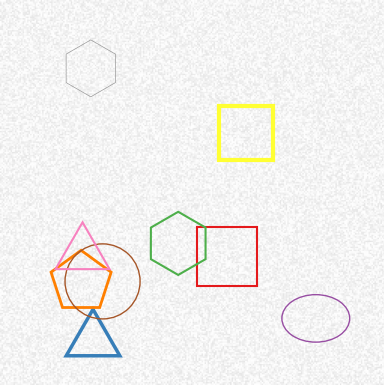[{"shape": "square", "thickness": 1.5, "radius": 0.39, "center": [0.589, 0.334]}, {"shape": "triangle", "thickness": 2.5, "radius": 0.4, "center": [0.242, 0.116]}, {"shape": "hexagon", "thickness": 1.5, "radius": 0.41, "center": [0.463, 0.368]}, {"shape": "oval", "thickness": 1, "radius": 0.44, "center": [0.82, 0.173]}, {"shape": "pentagon", "thickness": 2, "radius": 0.41, "center": [0.211, 0.268]}, {"shape": "square", "thickness": 3, "radius": 0.35, "center": [0.639, 0.654]}, {"shape": "circle", "thickness": 1, "radius": 0.49, "center": [0.266, 0.269]}, {"shape": "triangle", "thickness": 1.5, "radius": 0.41, "center": [0.214, 0.341]}, {"shape": "hexagon", "thickness": 0.5, "radius": 0.37, "center": [0.236, 0.822]}]